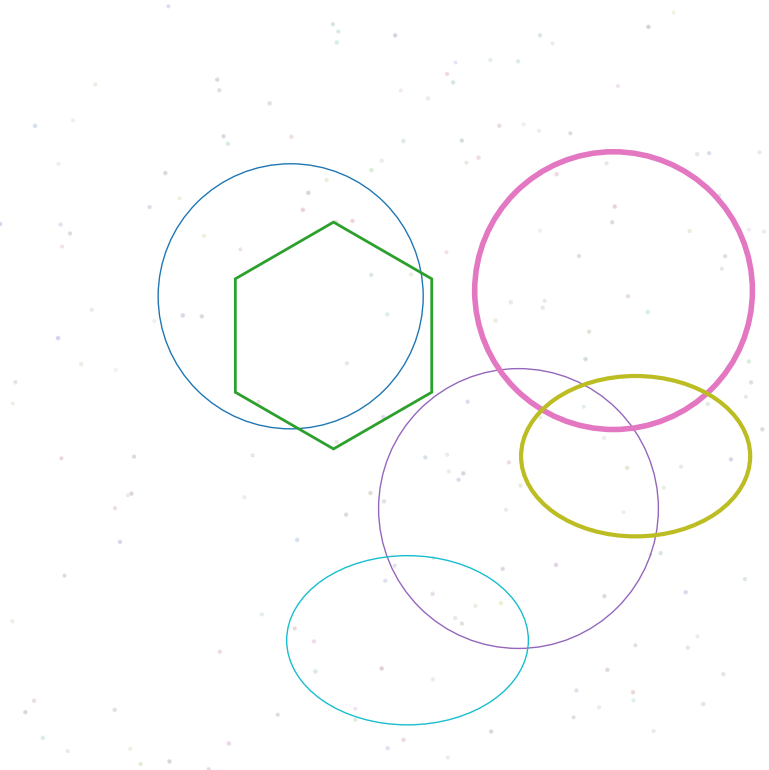[{"shape": "circle", "thickness": 0.5, "radius": 0.86, "center": [0.377, 0.615]}, {"shape": "hexagon", "thickness": 1, "radius": 0.74, "center": [0.433, 0.564]}, {"shape": "circle", "thickness": 0.5, "radius": 0.91, "center": [0.673, 0.34]}, {"shape": "circle", "thickness": 2, "radius": 0.9, "center": [0.797, 0.623]}, {"shape": "oval", "thickness": 1.5, "radius": 0.74, "center": [0.825, 0.408]}, {"shape": "oval", "thickness": 0.5, "radius": 0.78, "center": [0.529, 0.168]}]